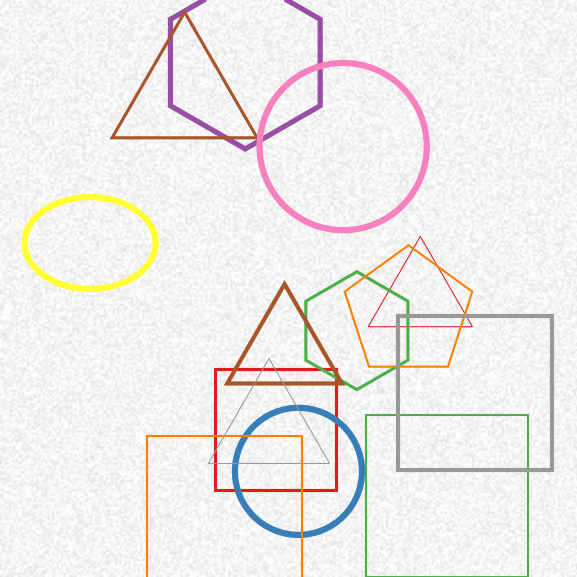[{"shape": "triangle", "thickness": 0.5, "radius": 0.52, "center": [0.728, 0.485]}, {"shape": "square", "thickness": 1.5, "radius": 0.52, "center": [0.478, 0.256]}, {"shape": "circle", "thickness": 3, "radius": 0.55, "center": [0.517, 0.183]}, {"shape": "square", "thickness": 1, "radius": 0.7, "center": [0.774, 0.141]}, {"shape": "hexagon", "thickness": 1.5, "radius": 0.51, "center": [0.618, 0.427]}, {"shape": "hexagon", "thickness": 2.5, "radius": 0.75, "center": [0.425, 0.891]}, {"shape": "pentagon", "thickness": 1, "radius": 0.58, "center": [0.707, 0.458]}, {"shape": "square", "thickness": 1, "radius": 0.67, "center": [0.389, 0.11]}, {"shape": "oval", "thickness": 3, "radius": 0.57, "center": [0.156, 0.578]}, {"shape": "triangle", "thickness": 1.5, "radius": 0.73, "center": [0.32, 0.833]}, {"shape": "triangle", "thickness": 2, "radius": 0.57, "center": [0.493, 0.392]}, {"shape": "circle", "thickness": 3, "radius": 0.72, "center": [0.594, 0.745]}, {"shape": "triangle", "thickness": 0.5, "radius": 0.61, "center": [0.466, 0.257]}, {"shape": "square", "thickness": 2, "radius": 0.67, "center": [0.822, 0.319]}]